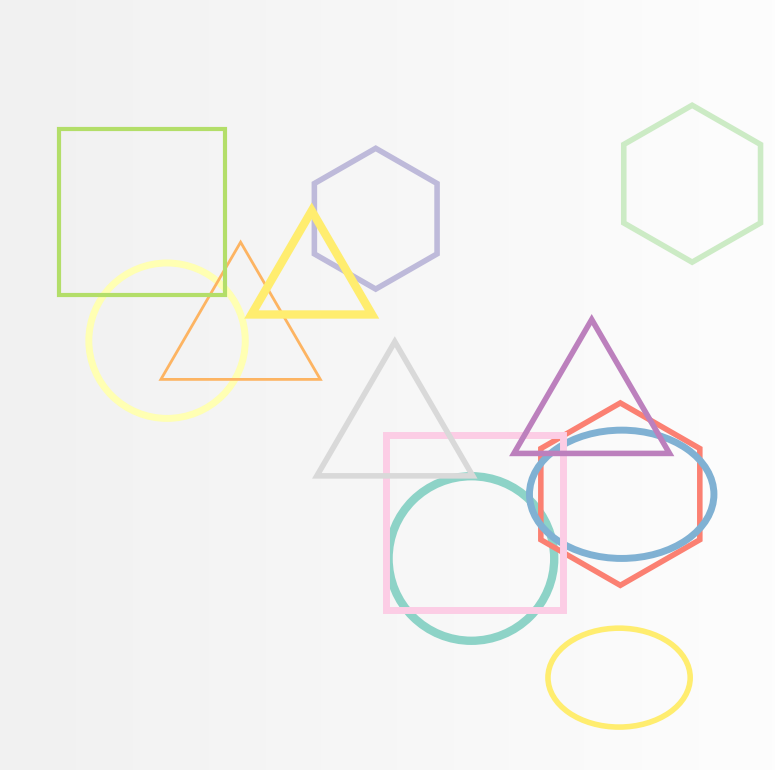[{"shape": "circle", "thickness": 3, "radius": 0.53, "center": [0.608, 0.275]}, {"shape": "circle", "thickness": 2.5, "radius": 0.5, "center": [0.216, 0.558]}, {"shape": "hexagon", "thickness": 2, "radius": 0.46, "center": [0.485, 0.716]}, {"shape": "hexagon", "thickness": 2, "radius": 0.59, "center": [0.8, 0.358]}, {"shape": "oval", "thickness": 2.5, "radius": 0.6, "center": [0.802, 0.358]}, {"shape": "triangle", "thickness": 1, "radius": 0.59, "center": [0.31, 0.567]}, {"shape": "square", "thickness": 1.5, "radius": 0.54, "center": [0.183, 0.725]}, {"shape": "square", "thickness": 2.5, "radius": 0.57, "center": [0.612, 0.321]}, {"shape": "triangle", "thickness": 2, "radius": 0.58, "center": [0.509, 0.44]}, {"shape": "triangle", "thickness": 2, "radius": 0.58, "center": [0.763, 0.469]}, {"shape": "hexagon", "thickness": 2, "radius": 0.51, "center": [0.893, 0.761]}, {"shape": "oval", "thickness": 2, "radius": 0.46, "center": [0.799, 0.12]}, {"shape": "triangle", "thickness": 3, "radius": 0.45, "center": [0.402, 0.636]}]